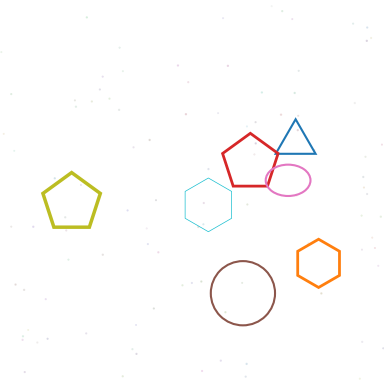[{"shape": "triangle", "thickness": 1.5, "radius": 0.3, "center": [0.768, 0.63]}, {"shape": "hexagon", "thickness": 2, "radius": 0.31, "center": [0.828, 0.316]}, {"shape": "pentagon", "thickness": 2, "radius": 0.38, "center": [0.65, 0.578]}, {"shape": "circle", "thickness": 1.5, "radius": 0.42, "center": [0.631, 0.238]}, {"shape": "oval", "thickness": 1.5, "radius": 0.29, "center": [0.748, 0.532]}, {"shape": "pentagon", "thickness": 2.5, "radius": 0.39, "center": [0.186, 0.473]}, {"shape": "hexagon", "thickness": 0.5, "radius": 0.35, "center": [0.541, 0.468]}]